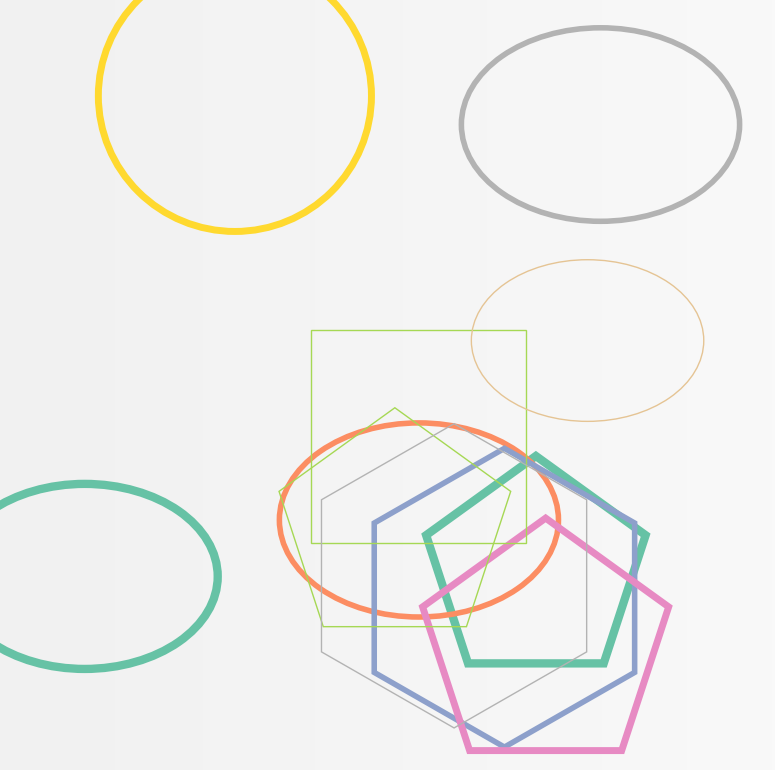[{"shape": "pentagon", "thickness": 3, "radius": 0.74, "center": [0.691, 0.259]}, {"shape": "oval", "thickness": 3, "radius": 0.86, "center": [0.109, 0.251]}, {"shape": "oval", "thickness": 2, "radius": 0.9, "center": [0.541, 0.325]}, {"shape": "hexagon", "thickness": 2, "radius": 0.97, "center": [0.651, 0.224]}, {"shape": "pentagon", "thickness": 2.5, "radius": 0.83, "center": [0.704, 0.16]}, {"shape": "pentagon", "thickness": 0.5, "radius": 0.79, "center": [0.509, 0.313]}, {"shape": "square", "thickness": 0.5, "radius": 0.69, "center": [0.54, 0.433]}, {"shape": "circle", "thickness": 2.5, "radius": 0.88, "center": [0.303, 0.876]}, {"shape": "oval", "thickness": 0.5, "radius": 0.75, "center": [0.758, 0.558]}, {"shape": "oval", "thickness": 2, "radius": 0.9, "center": [0.775, 0.838]}, {"shape": "hexagon", "thickness": 0.5, "radius": 0.99, "center": [0.586, 0.252]}]